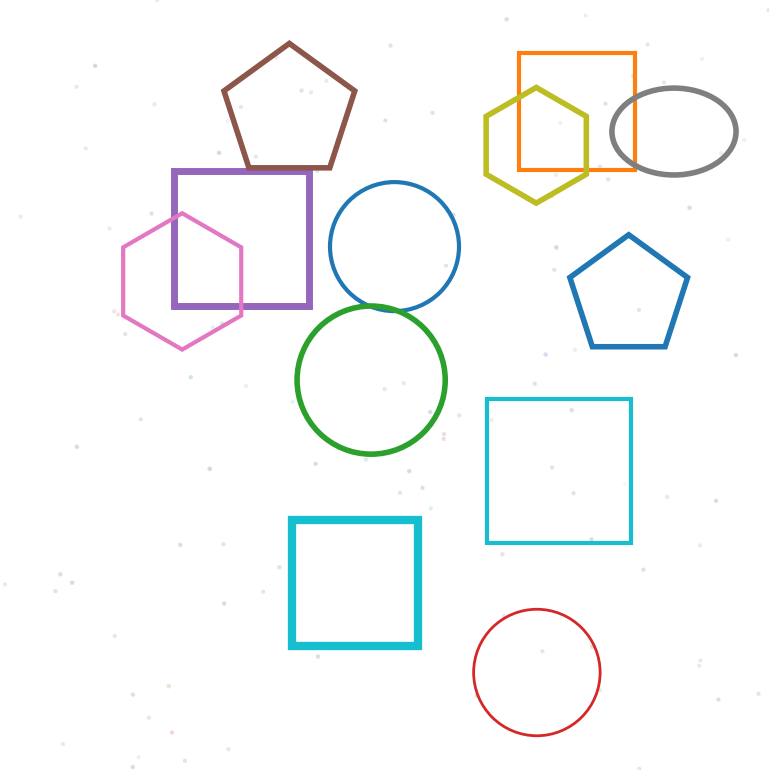[{"shape": "circle", "thickness": 1.5, "radius": 0.42, "center": [0.512, 0.68]}, {"shape": "pentagon", "thickness": 2, "radius": 0.4, "center": [0.817, 0.615]}, {"shape": "square", "thickness": 1.5, "radius": 0.38, "center": [0.749, 0.855]}, {"shape": "circle", "thickness": 2, "radius": 0.48, "center": [0.482, 0.506]}, {"shape": "circle", "thickness": 1, "radius": 0.41, "center": [0.697, 0.127]}, {"shape": "square", "thickness": 2.5, "radius": 0.44, "center": [0.314, 0.691]}, {"shape": "pentagon", "thickness": 2, "radius": 0.45, "center": [0.376, 0.854]}, {"shape": "hexagon", "thickness": 1.5, "radius": 0.44, "center": [0.237, 0.635]}, {"shape": "oval", "thickness": 2, "radius": 0.4, "center": [0.875, 0.829]}, {"shape": "hexagon", "thickness": 2, "radius": 0.38, "center": [0.696, 0.811]}, {"shape": "square", "thickness": 3, "radius": 0.41, "center": [0.461, 0.243]}, {"shape": "square", "thickness": 1.5, "radius": 0.47, "center": [0.726, 0.388]}]